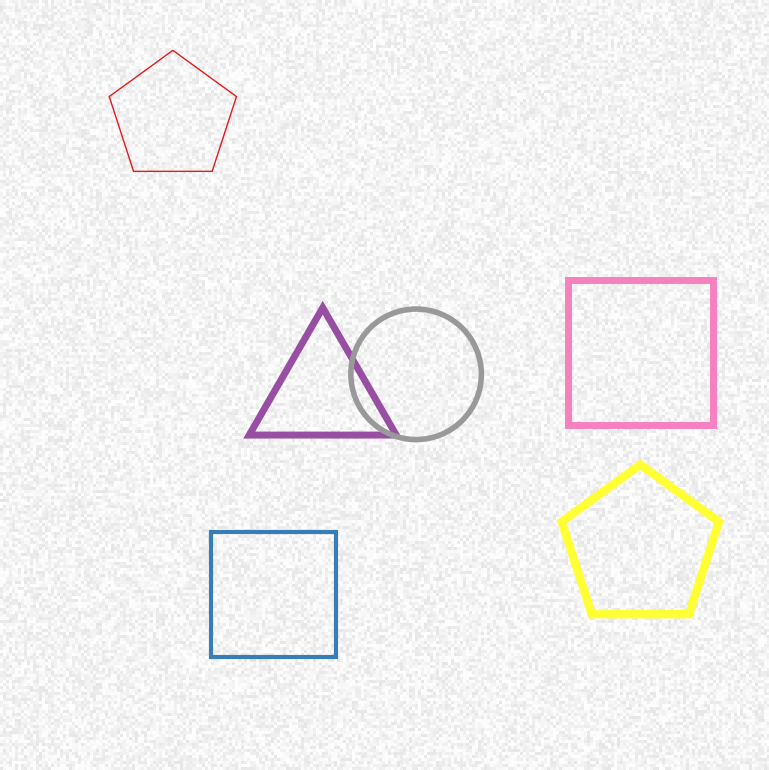[{"shape": "pentagon", "thickness": 0.5, "radius": 0.43, "center": [0.224, 0.848]}, {"shape": "square", "thickness": 1.5, "radius": 0.41, "center": [0.355, 0.228]}, {"shape": "triangle", "thickness": 2.5, "radius": 0.55, "center": [0.419, 0.49]}, {"shape": "pentagon", "thickness": 3, "radius": 0.54, "center": [0.832, 0.289]}, {"shape": "square", "thickness": 2.5, "radius": 0.47, "center": [0.832, 0.542]}, {"shape": "circle", "thickness": 2, "radius": 0.42, "center": [0.54, 0.514]}]